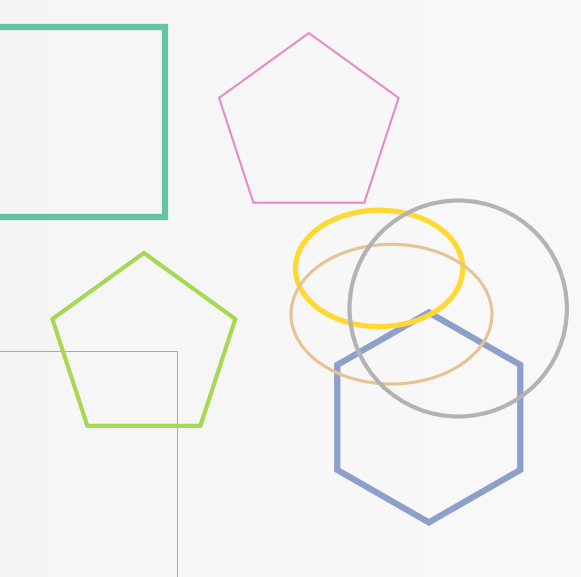[{"shape": "square", "thickness": 3, "radius": 0.83, "center": [0.119, 0.788]}, {"shape": "square", "thickness": 0.5, "radius": 0.99, "center": [0.107, 0.193]}, {"shape": "hexagon", "thickness": 3, "radius": 0.91, "center": [0.738, 0.276]}, {"shape": "pentagon", "thickness": 1, "radius": 0.81, "center": [0.531, 0.78]}, {"shape": "pentagon", "thickness": 2, "radius": 0.83, "center": [0.247, 0.396]}, {"shape": "oval", "thickness": 2.5, "radius": 0.72, "center": [0.652, 0.534]}, {"shape": "oval", "thickness": 1.5, "radius": 0.86, "center": [0.674, 0.455]}, {"shape": "circle", "thickness": 2, "radius": 0.94, "center": [0.788, 0.465]}]